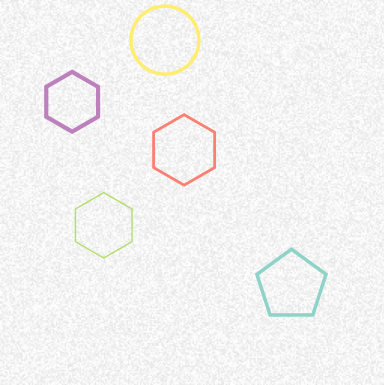[{"shape": "pentagon", "thickness": 2.5, "radius": 0.47, "center": [0.757, 0.258]}, {"shape": "hexagon", "thickness": 2, "radius": 0.46, "center": [0.478, 0.611]}, {"shape": "hexagon", "thickness": 1, "radius": 0.42, "center": [0.269, 0.415]}, {"shape": "hexagon", "thickness": 3, "radius": 0.39, "center": [0.187, 0.736]}, {"shape": "circle", "thickness": 2.5, "radius": 0.44, "center": [0.428, 0.896]}]